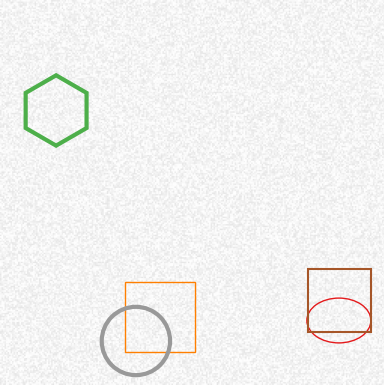[{"shape": "oval", "thickness": 1, "radius": 0.42, "center": [0.88, 0.168]}, {"shape": "hexagon", "thickness": 3, "radius": 0.46, "center": [0.146, 0.713]}, {"shape": "square", "thickness": 1, "radius": 0.46, "center": [0.415, 0.178]}, {"shape": "square", "thickness": 1.5, "radius": 0.41, "center": [0.882, 0.219]}, {"shape": "circle", "thickness": 3, "radius": 0.44, "center": [0.353, 0.114]}]